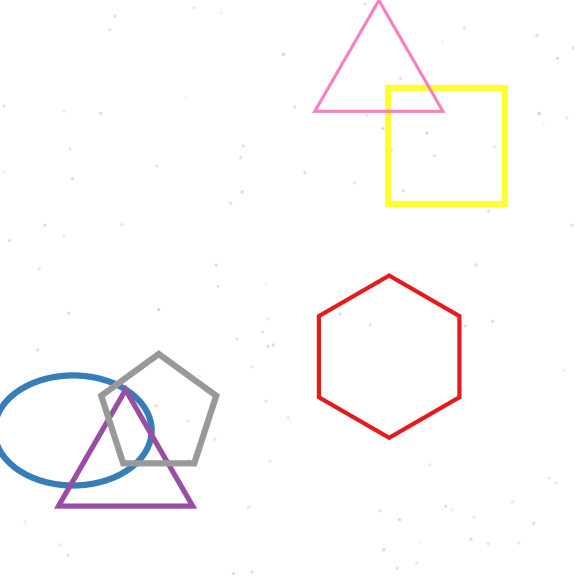[{"shape": "hexagon", "thickness": 2, "radius": 0.7, "center": [0.674, 0.382]}, {"shape": "oval", "thickness": 3, "radius": 0.68, "center": [0.126, 0.254]}, {"shape": "triangle", "thickness": 2.5, "radius": 0.67, "center": [0.217, 0.19]}, {"shape": "square", "thickness": 3, "radius": 0.5, "center": [0.773, 0.746]}, {"shape": "triangle", "thickness": 1.5, "radius": 0.64, "center": [0.656, 0.87]}, {"shape": "pentagon", "thickness": 3, "radius": 0.52, "center": [0.275, 0.281]}]